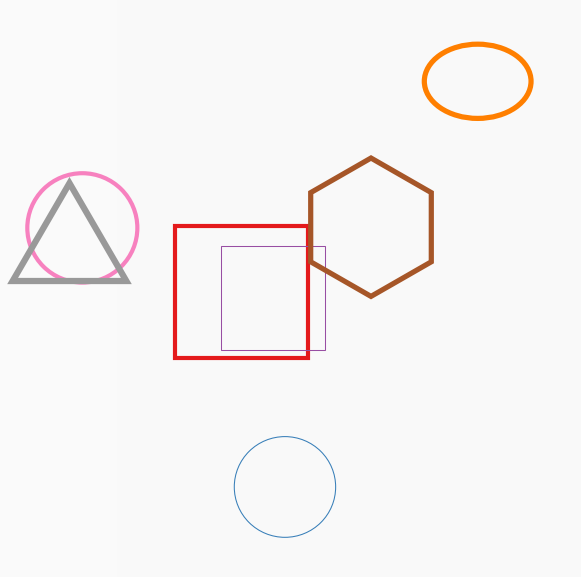[{"shape": "square", "thickness": 2, "radius": 0.57, "center": [0.415, 0.493]}, {"shape": "circle", "thickness": 0.5, "radius": 0.44, "center": [0.49, 0.156]}, {"shape": "square", "thickness": 0.5, "radius": 0.45, "center": [0.47, 0.483]}, {"shape": "oval", "thickness": 2.5, "radius": 0.46, "center": [0.822, 0.858]}, {"shape": "hexagon", "thickness": 2.5, "radius": 0.6, "center": [0.638, 0.606]}, {"shape": "circle", "thickness": 2, "radius": 0.47, "center": [0.142, 0.605]}, {"shape": "triangle", "thickness": 3, "radius": 0.56, "center": [0.12, 0.569]}]